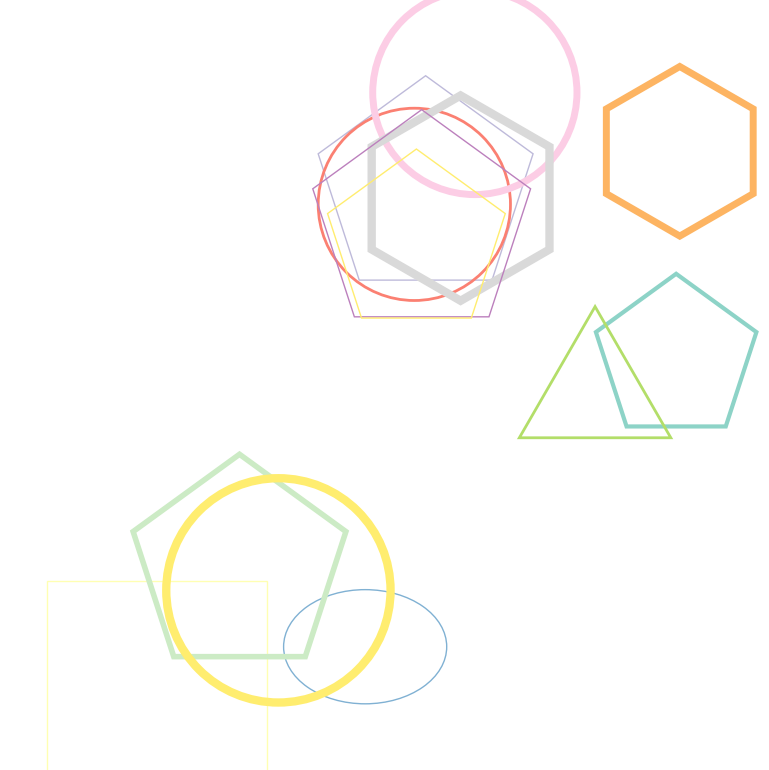[{"shape": "pentagon", "thickness": 1.5, "radius": 0.55, "center": [0.878, 0.535]}, {"shape": "square", "thickness": 0.5, "radius": 0.71, "center": [0.204, 0.103]}, {"shape": "pentagon", "thickness": 0.5, "radius": 0.73, "center": [0.553, 0.755]}, {"shape": "circle", "thickness": 1, "radius": 0.62, "center": [0.538, 0.735]}, {"shape": "oval", "thickness": 0.5, "radius": 0.53, "center": [0.474, 0.16]}, {"shape": "hexagon", "thickness": 2.5, "radius": 0.55, "center": [0.883, 0.804]}, {"shape": "triangle", "thickness": 1, "radius": 0.57, "center": [0.773, 0.488]}, {"shape": "circle", "thickness": 2.5, "radius": 0.66, "center": [0.617, 0.88]}, {"shape": "hexagon", "thickness": 3, "radius": 0.67, "center": [0.598, 0.743]}, {"shape": "pentagon", "thickness": 0.5, "radius": 0.74, "center": [0.548, 0.709]}, {"shape": "pentagon", "thickness": 2, "radius": 0.73, "center": [0.311, 0.265]}, {"shape": "circle", "thickness": 3, "radius": 0.73, "center": [0.362, 0.233]}, {"shape": "pentagon", "thickness": 0.5, "radius": 0.61, "center": [0.541, 0.685]}]